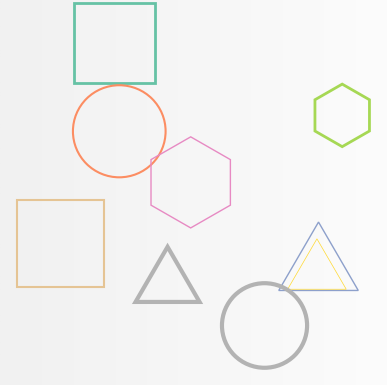[{"shape": "square", "thickness": 2, "radius": 0.52, "center": [0.295, 0.888]}, {"shape": "circle", "thickness": 1.5, "radius": 0.6, "center": [0.308, 0.659]}, {"shape": "triangle", "thickness": 1, "radius": 0.59, "center": [0.822, 0.305]}, {"shape": "hexagon", "thickness": 1, "radius": 0.59, "center": [0.492, 0.526]}, {"shape": "hexagon", "thickness": 2, "radius": 0.41, "center": [0.883, 0.7]}, {"shape": "triangle", "thickness": 0.5, "radius": 0.44, "center": [0.818, 0.292]}, {"shape": "square", "thickness": 1.5, "radius": 0.56, "center": [0.156, 0.368]}, {"shape": "triangle", "thickness": 3, "radius": 0.48, "center": [0.432, 0.263]}, {"shape": "circle", "thickness": 3, "radius": 0.55, "center": [0.683, 0.155]}]